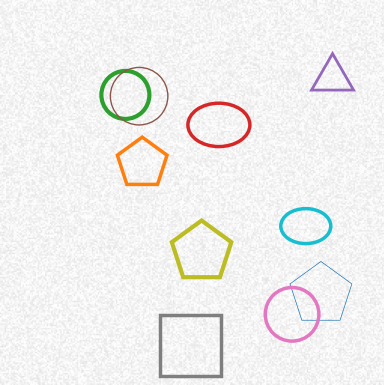[{"shape": "pentagon", "thickness": 0.5, "radius": 0.42, "center": [0.834, 0.236]}, {"shape": "pentagon", "thickness": 2.5, "radius": 0.34, "center": [0.369, 0.576]}, {"shape": "circle", "thickness": 3, "radius": 0.31, "center": [0.326, 0.753]}, {"shape": "oval", "thickness": 2.5, "radius": 0.4, "center": [0.569, 0.676]}, {"shape": "triangle", "thickness": 2, "radius": 0.32, "center": [0.864, 0.798]}, {"shape": "circle", "thickness": 1, "radius": 0.37, "center": [0.361, 0.75]}, {"shape": "circle", "thickness": 2.5, "radius": 0.35, "center": [0.759, 0.184]}, {"shape": "square", "thickness": 2.5, "radius": 0.4, "center": [0.494, 0.103]}, {"shape": "pentagon", "thickness": 3, "radius": 0.41, "center": [0.524, 0.346]}, {"shape": "oval", "thickness": 2.5, "radius": 0.32, "center": [0.794, 0.413]}]